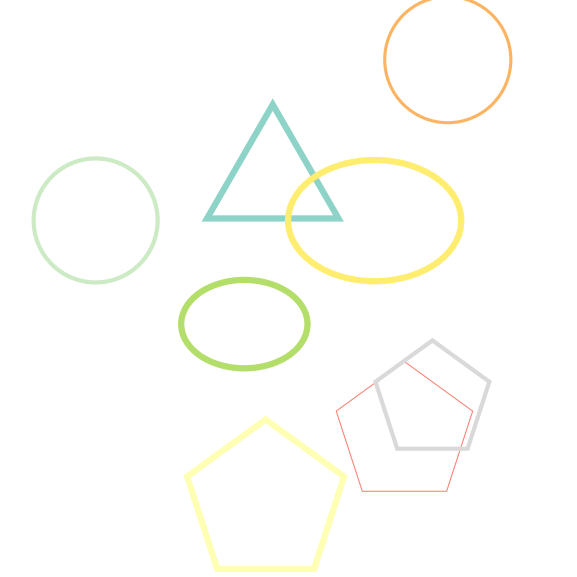[{"shape": "triangle", "thickness": 3, "radius": 0.66, "center": [0.472, 0.687]}, {"shape": "pentagon", "thickness": 3, "radius": 0.71, "center": [0.46, 0.13]}, {"shape": "pentagon", "thickness": 0.5, "radius": 0.62, "center": [0.7, 0.249]}, {"shape": "circle", "thickness": 1.5, "radius": 0.55, "center": [0.775, 0.896]}, {"shape": "oval", "thickness": 3, "radius": 0.55, "center": [0.423, 0.438]}, {"shape": "pentagon", "thickness": 2, "radius": 0.52, "center": [0.749, 0.306]}, {"shape": "circle", "thickness": 2, "radius": 0.54, "center": [0.166, 0.617]}, {"shape": "oval", "thickness": 3, "radius": 0.75, "center": [0.649, 0.617]}]